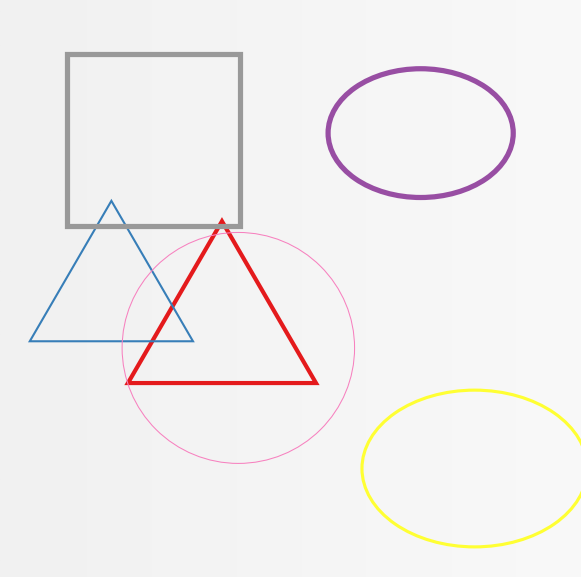[{"shape": "triangle", "thickness": 2, "radius": 0.93, "center": [0.382, 0.429]}, {"shape": "triangle", "thickness": 1, "radius": 0.81, "center": [0.192, 0.489]}, {"shape": "oval", "thickness": 2.5, "radius": 0.8, "center": [0.724, 0.769]}, {"shape": "oval", "thickness": 1.5, "radius": 0.97, "center": [0.817, 0.188]}, {"shape": "circle", "thickness": 0.5, "radius": 1.0, "center": [0.41, 0.397]}, {"shape": "square", "thickness": 2.5, "radius": 0.75, "center": [0.264, 0.757]}]